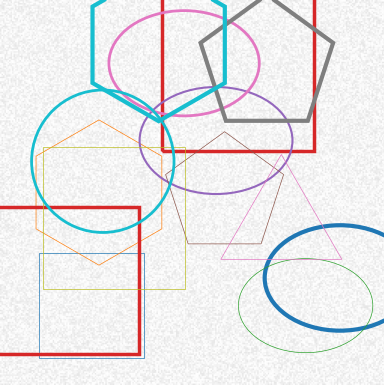[{"shape": "oval", "thickness": 3, "radius": 0.98, "center": [0.883, 0.278]}, {"shape": "square", "thickness": 0.5, "radius": 0.68, "center": [0.237, 0.206]}, {"shape": "hexagon", "thickness": 0.5, "radius": 0.94, "center": [0.257, 0.5]}, {"shape": "oval", "thickness": 0.5, "radius": 0.87, "center": [0.794, 0.206]}, {"shape": "square", "thickness": 2.5, "radius": 0.99, "center": [0.618, 0.806]}, {"shape": "square", "thickness": 2.5, "radius": 0.95, "center": [0.169, 0.272]}, {"shape": "oval", "thickness": 1.5, "radius": 0.99, "center": [0.561, 0.635]}, {"shape": "pentagon", "thickness": 0.5, "radius": 0.81, "center": [0.583, 0.497]}, {"shape": "triangle", "thickness": 0.5, "radius": 0.91, "center": [0.731, 0.417]}, {"shape": "oval", "thickness": 2, "radius": 0.98, "center": [0.478, 0.836]}, {"shape": "pentagon", "thickness": 3, "radius": 0.91, "center": [0.693, 0.833]}, {"shape": "square", "thickness": 0.5, "radius": 0.92, "center": [0.297, 0.433]}, {"shape": "circle", "thickness": 2, "radius": 0.92, "center": [0.267, 0.581]}, {"shape": "hexagon", "thickness": 3, "radius": 0.99, "center": [0.412, 0.884]}]